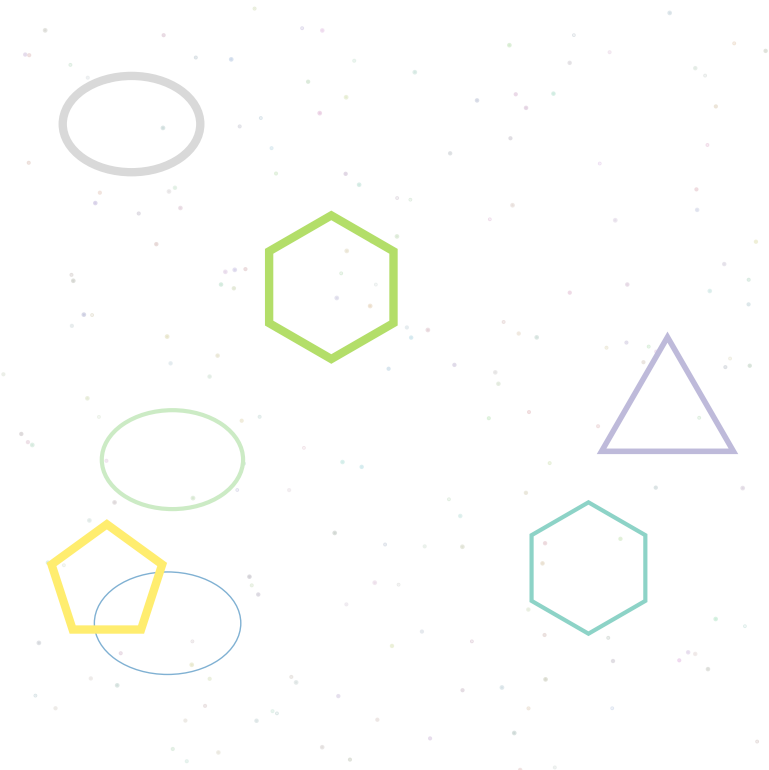[{"shape": "hexagon", "thickness": 1.5, "radius": 0.43, "center": [0.764, 0.262]}, {"shape": "triangle", "thickness": 2, "radius": 0.49, "center": [0.867, 0.463]}, {"shape": "oval", "thickness": 0.5, "radius": 0.48, "center": [0.218, 0.191]}, {"shape": "hexagon", "thickness": 3, "radius": 0.47, "center": [0.43, 0.627]}, {"shape": "oval", "thickness": 3, "radius": 0.45, "center": [0.171, 0.839]}, {"shape": "oval", "thickness": 1.5, "radius": 0.46, "center": [0.224, 0.403]}, {"shape": "pentagon", "thickness": 3, "radius": 0.38, "center": [0.139, 0.244]}]